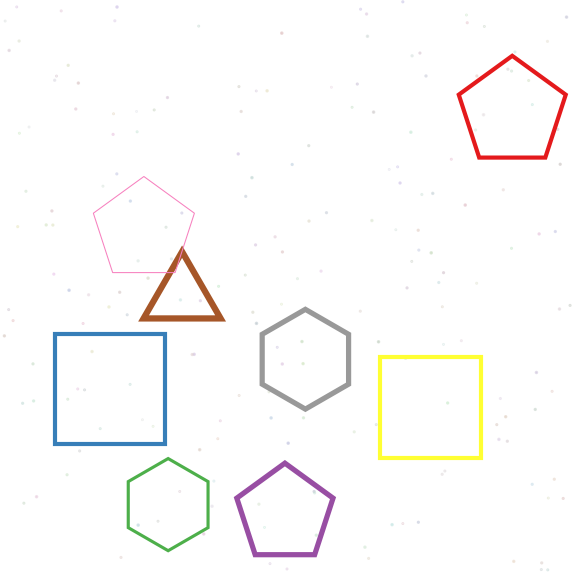[{"shape": "pentagon", "thickness": 2, "radius": 0.49, "center": [0.887, 0.805]}, {"shape": "square", "thickness": 2, "radius": 0.48, "center": [0.19, 0.325]}, {"shape": "hexagon", "thickness": 1.5, "radius": 0.4, "center": [0.291, 0.125]}, {"shape": "pentagon", "thickness": 2.5, "radius": 0.44, "center": [0.493, 0.11]}, {"shape": "square", "thickness": 2, "radius": 0.44, "center": [0.746, 0.294]}, {"shape": "triangle", "thickness": 3, "radius": 0.39, "center": [0.315, 0.486]}, {"shape": "pentagon", "thickness": 0.5, "radius": 0.46, "center": [0.249, 0.602]}, {"shape": "hexagon", "thickness": 2.5, "radius": 0.43, "center": [0.529, 0.377]}]